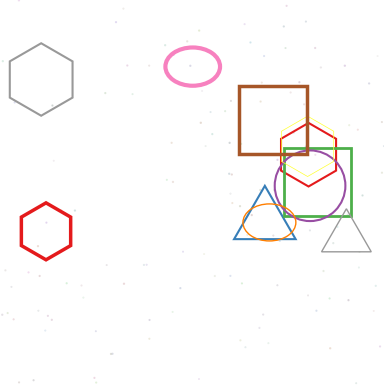[{"shape": "hexagon", "thickness": 2.5, "radius": 0.37, "center": [0.12, 0.399]}, {"shape": "hexagon", "thickness": 1.5, "radius": 0.41, "center": [0.801, 0.598]}, {"shape": "triangle", "thickness": 1.5, "radius": 0.46, "center": [0.688, 0.425]}, {"shape": "square", "thickness": 2, "radius": 0.44, "center": [0.825, 0.528]}, {"shape": "circle", "thickness": 1.5, "radius": 0.46, "center": [0.805, 0.518]}, {"shape": "oval", "thickness": 1, "radius": 0.34, "center": [0.7, 0.422]}, {"shape": "hexagon", "thickness": 0.5, "radius": 0.39, "center": [0.799, 0.62]}, {"shape": "square", "thickness": 2.5, "radius": 0.44, "center": [0.709, 0.689]}, {"shape": "oval", "thickness": 3, "radius": 0.35, "center": [0.501, 0.827]}, {"shape": "hexagon", "thickness": 1.5, "radius": 0.47, "center": [0.107, 0.794]}, {"shape": "triangle", "thickness": 1, "radius": 0.37, "center": [0.9, 0.383]}]